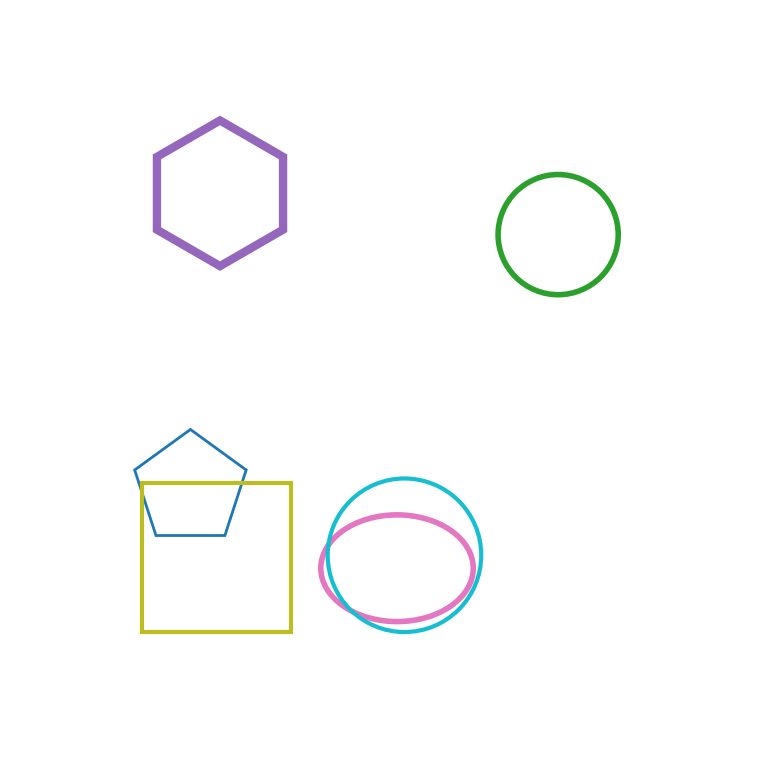[{"shape": "pentagon", "thickness": 1, "radius": 0.38, "center": [0.247, 0.366]}, {"shape": "circle", "thickness": 2, "radius": 0.39, "center": [0.725, 0.695]}, {"shape": "hexagon", "thickness": 3, "radius": 0.47, "center": [0.286, 0.749]}, {"shape": "oval", "thickness": 2, "radius": 0.49, "center": [0.516, 0.262]}, {"shape": "square", "thickness": 1.5, "radius": 0.48, "center": [0.281, 0.276]}, {"shape": "circle", "thickness": 1.5, "radius": 0.5, "center": [0.525, 0.279]}]